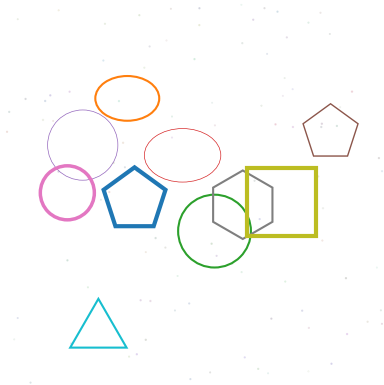[{"shape": "pentagon", "thickness": 3, "radius": 0.42, "center": [0.349, 0.481]}, {"shape": "oval", "thickness": 1.5, "radius": 0.42, "center": [0.331, 0.744]}, {"shape": "circle", "thickness": 1.5, "radius": 0.47, "center": [0.557, 0.4]}, {"shape": "oval", "thickness": 0.5, "radius": 0.5, "center": [0.474, 0.597]}, {"shape": "circle", "thickness": 0.5, "radius": 0.46, "center": [0.215, 0.623]}, {"shape": "pentagon", "thickness": 1, "radius": 0.38, "center": [0.859, 0.655]}, {"shape": "circle", "thickness": 2.5, "radius": 0.35, "center": [0.175, 0.499]}, {"shape": "hexagon", "thickness": 1.5, "radius": 0.44, "center": [0.631, 0.468]}, {"shape": "square", "thickness": 3, "radius": 0.45, "center": [0.731, 0.475]}, {"shape": "triangle", "thickness": 1.5, "radius": 0.42, "center": [0.256, 0.139]}]